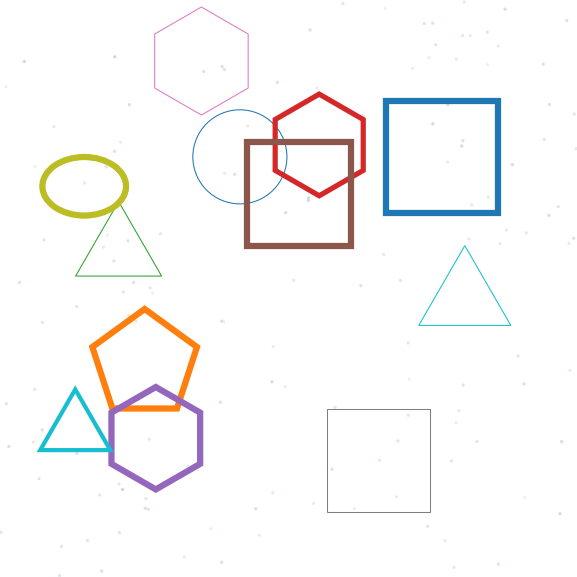[{"shape": "circle", "thickness": 0.5, "radius": 0.41, "center": [0.415, 0.728]}, {"shape": "square", "thickness": 3, "radius": 0.49, "center": [0.765, 0.727]}, {"shape": "pentagon", "thickness": 3, "radius": 0.48, "center": [0.251, 0.369]}, {"shape": "triangle", "thickness": 0.5, "radius": 0.43, "center": [0.205, 0.564]}, {"shape": "hexagon", "thickness": 2.5, "radius": 0.44, "center": [0.553, 0.748]}, {"shape": "hexagon", "thickness": 3, "radius": 0.44, "center": [0.27, 0.24]}, {"shape": "square", "thickness": 3, "radius": 0.45, "center": [0.518, 0.664]}, {"shape": "hexagon", "thickness": 0.5, "radius": 0.47, "center": [0.349, 0.893]}, {"shape": "square", "thickness": 0.5, "radius": 0.44, "center": [0.656, 0.202]}, {"shape": "oval", "thickness": 3, "radius": 0.36, "center": [0.146, 0.677]}, {"shape": "triangle", "thickness": 2, "radius": 0.35, "center": [0.13, 0.255]}, {"shape": "triangle", "thickness": 0.5, "radius": 0.46, "center": [0.805, 0.482]}]